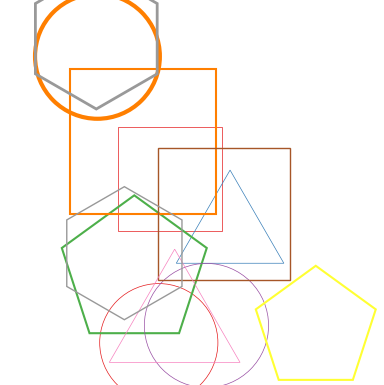[{"shape": "circle", "thickness": 0.5, "radius": 0.77, "center": [0.412, 0.11]}, {"shape": "square", "thickness": 0.5, "radius": 0.68, "center": [0.442, 0.536]}, {"shape": "triangle", "thickness": 0.5, "radius": 0.81, "center": [0.598, 0.397]}, {"shape": "pentagon", "thickness": 1.5, "radius": 0.99, "center": [0.349, 0.295]}, {"shape": "circle", "thickness": 0.5, "radius": 0.81, "center": [0.536, 0.155]}, {"shape": "circle", "thickness": 3, "radius": 0.81, "center": [0.253, 0.854]}, {"shape": "square", "thickness": 1.5, "radius": 0.95, "center": [0.371, 0.632]}, {"shape": "pentagon", "thickness": 1.5, "radius": 0.82, "center": [0.82, 0.146]}, {"shape": "square", "thickness": 1, "radius": 0.85, "center": [0.582, 0.444]}, {"shape": "triangle", "thickness": 0.5, "radius": 0.98, "center": [0.454, 0.157]}, {"shape": "hexagon", "thickness": 1, "radius": 0.86, "center": [0.323, 0.342]}, {"shape": "hexagon", "thickness": 2, "radius": 0.91, "center": [0.25, 0.899]}]